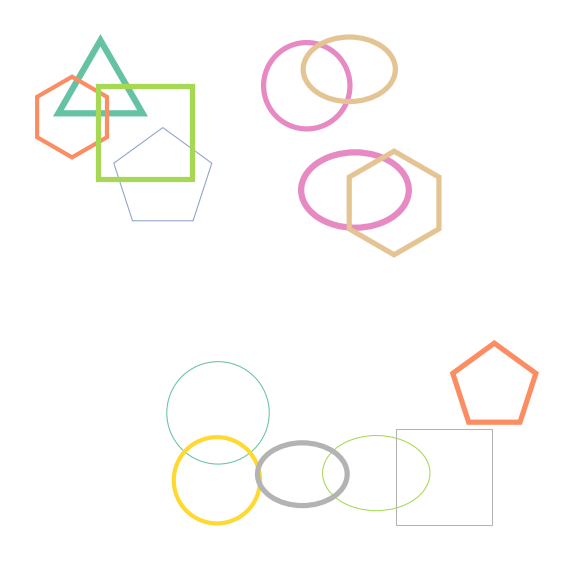[{"shape": "triangle", "thickness": 3, "radius": 0.42, "center": [0.174, 0.845]}, {"shape": "circle", "thickness": 0.5, "radius": 0.44, "center": [0.377, 0.284]}, {"shape": "hexagon", "thickness": 2, "radius": 0.35, "center": [0.125, 0.796]}, {"shape": "pentagon", "thickness": 2.5, "radius": 0.38, "center": [0.856, 0.329]}, {"shape": "pentagon", "thickness": 0.5, "radius": 0.45, "center": [0.282, 0.689]}, {"shape": "oval", "thickness": 3, "radius": 0.47, "center": [0.615, 0.67]}, {"shape": "circle", "thickness": 2.5, "radius": 0.37, "center": [0.531, 0.851]}, {"shape": "oval", "thickness": 0.5, "radius": 0.46, "center": [0.652, 0.18]}, {"shape": "square", "thickness": 2.5, "radius": 0.4, "center": [0.251, 0.77]}, {"shape": "circle", "thickness": 2, "radius": 0.37, "center": [0.376, 0.167]}, {"shape": "hexagon", "thickness": 2.5, "radius": 0.45, "center": [0.682, 0.648]}, {"shape": "oval", "thickness": 2.5, "radius": 0.4, "center": [0.605, 0.879]}, {"shape": "square", "thickness": 0.5, "radius": 0.42, "center": [0.769, 0.173]}, {"shape": "oval", "thickness": 2.5, "radius": 0.39, "center": [0.524, 0.178]}]